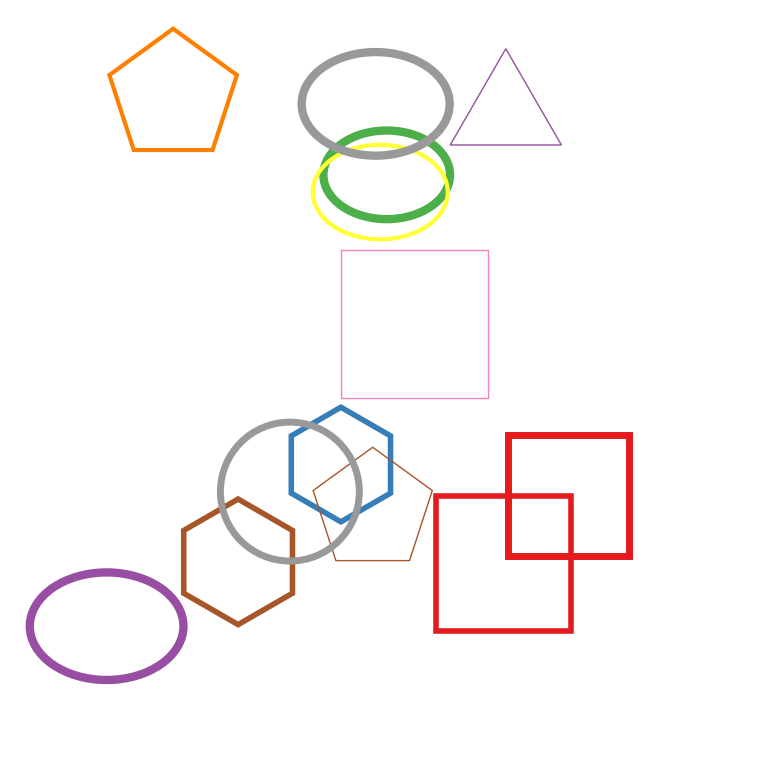[{"shape": "square", "thickness": 2, "radius": 0.44, "center": [0.654, 0.268]}, {"shape": "square", "thickness": 2.5, "radius": 0.39, "center": [0.738, 0.356]}, {"shape": "hexagon", "thickness": 2, "radius": 0.37, "center": [0.443, 0.397]}, {"shape": "oval", "thickness": 3, "radius": 0.41, "center": [0.502, 0.773]}, {"shape": "oval", "thickness": 3, "radius": 0.5, "center": [0.138, 0.187]}, {"shape": "triangle", "thickness": 0.5, "radius": 0.42, "center": [0.657, 0.853]}, {"shape": "pentagon", "thickness": 1.5, "radius": 0.44, "center": [0.225, 0.876]}, {"shape": "oval", "thickness": 1.5, "radius": 0.44, "center": [0.494, 0.751]}, {"shape": "hexagon", "thickness": 2, "radius": 0.41, "center": [0.309, 0.27]}, {"shape": "pentagon", "thickness": 0.5, "radius": 0.41, "center": [0.484, 0.338]}, {"shape": "square", "thickness": 0.5, "radius": 0.48, "center": [0.538, 0.579]}, {"shape": "oval", "thickness": 3, "radius": 0.48, "center": [0.488, 0.865]}, {"shape": "circle", "thickness": 2.5, "radius": 0.45, "center": [0.376, 0.362]}]